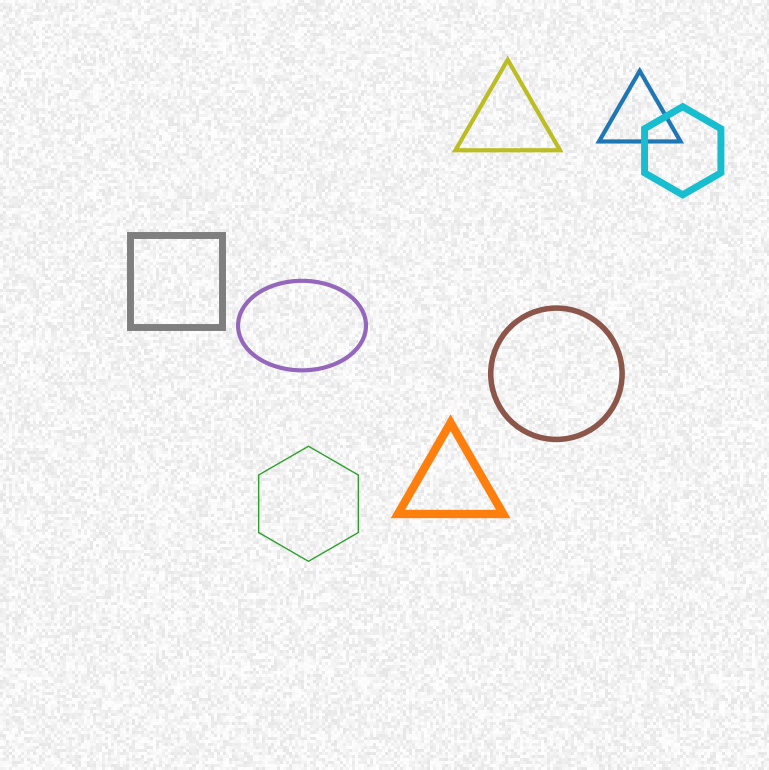[{"shape": "triangle", "thickness": 1.5, "radius": 0.31, "center": [0.831, 0.847]}, {"shape": "triangle", "thickness": 3, "radius": 0.4, "center": [0.585, 0.372]}, {"shape": "hexagon", "thickness": 0.5, "radius": 0.37, "center": [0.401, 0.346]}, {"shape": "oval", "thickness": 1.5, "radius": 0.42, "center": [0.392, 0.577]}, {"shape": "circle", "thickness": 2, "radius": 0.43, "center": [0.723, 0.515]}, {"shape": "square", "thickness": 2.5, "radius": 0.3, "center": [0.228, 0.635]}, {"shape": "triangle", "thickness": 1.5, "radius": 0.39, "center": [0.659, 0.844]}, {"shape": "hexagon", "thickness": 2.5, "radius": 0.29, "center": [0.887, 0.804]}]